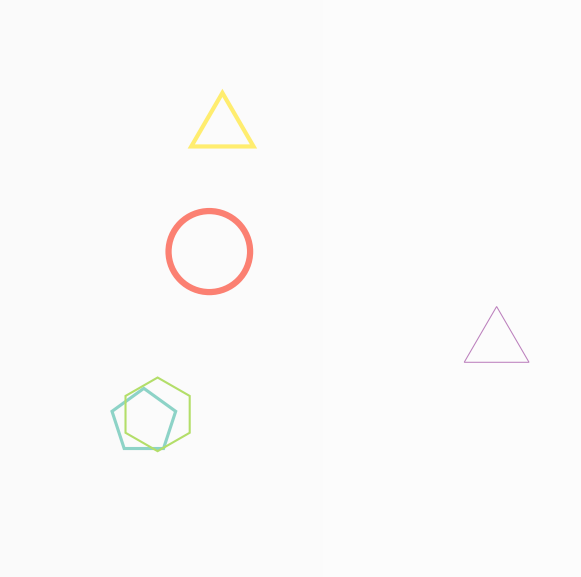[{"shape": "pentagon", "thickness": 1.5, "radius": 0.29, "center": [0.247, 0.269]}, {"shape": "circle", "thickness": 3, "radius": 0.35, "center": [0.36, 0.564]}, {"shape": "hexagon", "thickness": 1, "radius": 0.32, "center": [0.271, 0.282]}, {"shape": "triangle", "thickness": 0.5, "radius": 0.32, "center": [0.854, 0.404]}, {"shape": "triangle", "thickness": 2, "radius": 0.31, "center": [0.383, 0.776]}]